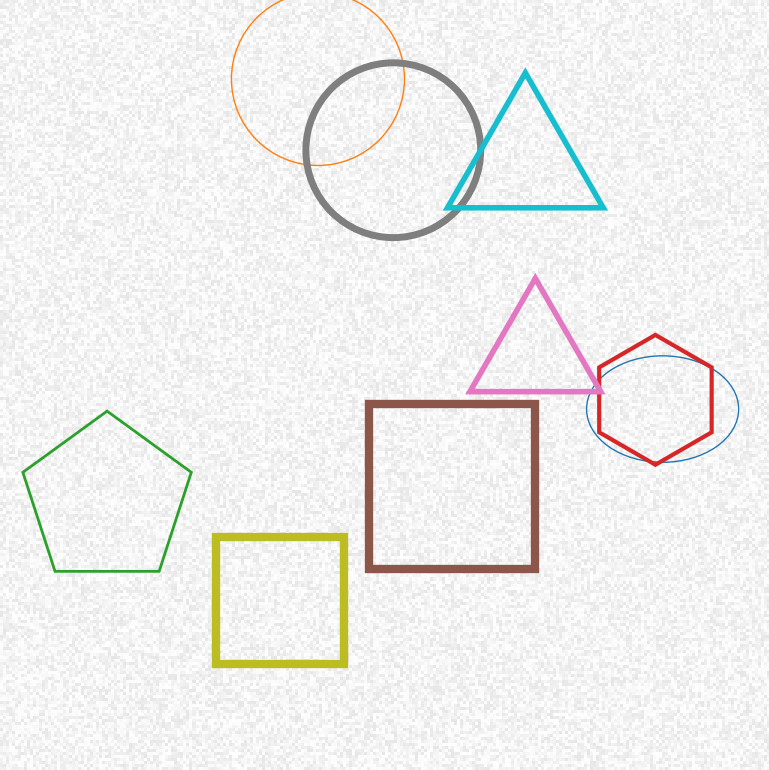[{"shape": "oval", "thickness": 0.5, "radius": 0.49, "center": [0.861, 0.469]}, {"shape": "circle", "thickness": 0.5, "radius": 0.56, "center": [0.413, 0.897]}, {"shape": "pentagon", "thickness": 1, "radius": 0.58, "center": [0.139, 0.351]}, {"shape": "hexagon", "thickness": 1.5, "radius": 0.42, "center": [0.851, 0.481]}, {"shape": "square", "thickness": 3, "radius": 0.54, "center": [0.587, 0.368]}, {"shape": "triangle", "thickness": 2, "radius": 0.49, "center": [0.695, 0.54]}, {"shape": "circle", "thickness": 2.5, "radius": 0.57, "center": [0.511, 0.805]}, {"shape": "square", "thickness": 3, "radius": 0.41, "center": [0.363, 0.22]}, {"shape": "triangle", "thickness": 2, "radius": 0.58, "center": [0.682, 0.789]}]